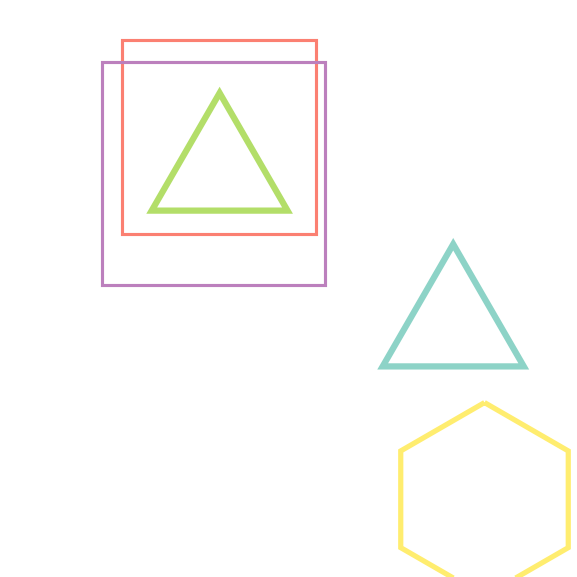[{"shape": "triangle", "thickness": 3, "radius": 0.71, "center": [0.785, 0.435]}, {"shape": "square", "thickness": 1.5, "radius": 0.84, "center": [0.379, 0.763]}, {"shape": "triangle", "thickness": 3, "radius": 0.68, "center": [0.38, 0.702]}, {"shape": "square", "thickness": 1.5, "radius": 0.96, "center": [0.37, 0.699]}, {"shape": "hexagon", "thickness": 2.5, "radius": 0.84, "center": [0.839, 0.135]}]